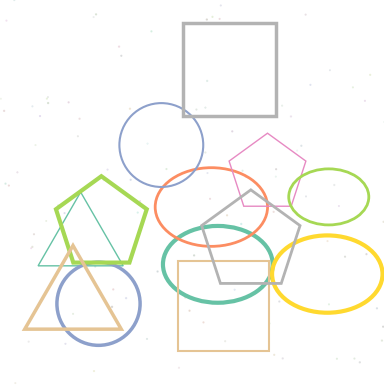[{"shape": "triangle", "thickness": 1, "radius": 0.64, "center": [0.209, 0.373]}, {"shape": "oval", "thickness": 3, "radius": 0.71, "center": [0.566, 0.313]}, {"shape": "oval", "thickness": 2, "radius": 0.73, "center": [0.549, 0.462]}, {"shape": "circle", "thickness": 1.5, "radius": 0.54, "center": [0.419, 0.623]}, {"shape": "circle", "thickness": 2.5, "radius": 0.54, "center": [0.256, 0.211]}, {"shape": "pentagon", "thickness": 1, "radius": 0.52, "center": [0.695, 0.549]}, {"shape": "pentagon", "thickness": 3, "radius": 0.62, "center": [0.263, 0.418]}, {"shape": "oval", "thickness": 2, "radius": 0.52, "center": [0.854, 0.489]}, {"shape": "oval", "thickness": 3, "radius": 0.72, "center": [0.85, 0.288]}, {"shape": "square", "thickness": 1.5, "radius": 0.59, "center": [0.581, 0.205]}, {"shape": "triangle", "thickness": 2.5, "radius": 0.72, "center": [0.19, 0.217]}, {"shape": "pentagon", "thickness": 2, "radius": 0.67, "center": [0.652, 0.373]}, {"shape": "square", "thickness": 2.5, "radius": 0.6, "center": [0.596, 0.819]}]